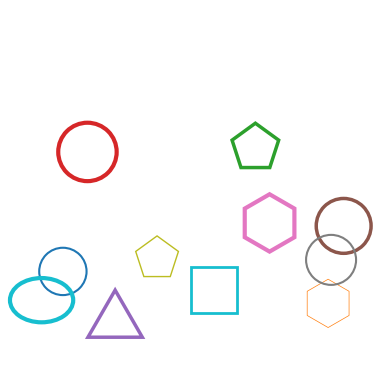[{"shape": "circle", "thickness": 1.5, "radius": 0.31, "center": [0.163, 0.295]}, {"shape": "hexagon", "thickness": 0.5, "radius": 0.31, "center": [0.852, 0.212]}, {"shape": "pentagon", "thickness": 2.5, "radius": 0.32, "center": [0.663, 0.616]}, {"shape": "circle", "thickness": 3, "radius": 0.38, "center": [0.227, 0.605]}, {"shape": "triangle", "thickness": 2.5, "radius": 0.41, "center": [0.299, 0.165]}, {"shape": "circle", "thickness": 2.5, "radius": 0.36, "center": [0.893, 0.413]}, {"shape": "hexagon", "thickness": 3, "radius": 0.37, "center": [0.7, 0.421]}, {"shape": "circle", "thickness": 1.5, "radius": 0.32, "center": [0.86, 0.325]}, {"shape": "pentagon", "thickness": 1, "radius": 0.29, "center": [0.408, 0.329]}, {"shape": "square", "thickness": 2, "radius": 0.3, "center": [0.555, 0.248]}, {"shape": "oval", "thickness": 3, "radius": 0.41, "center": [0.108, 0.22]}]